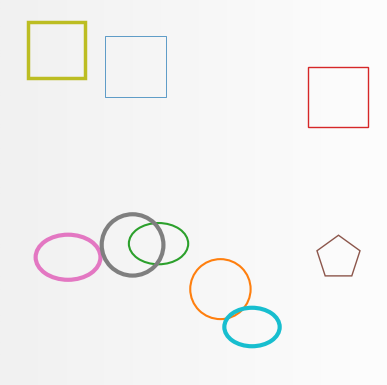[{"shape": "square", "thickness": 0.5, "radius": 0.4, "center": [0.35, 0.827]}, {"shape": "circle", "thickness": 1.5, "radius": 0.39, "center": [0.569, 0.249]}, {"shape": "oval", "thickness": 1.5, "radius": 0.38, "center": [0.409, 0.367]}, {"shape": "square", "thickness": 1, "radius": 0.39, "center": [0.871, 0.749]}, {"shape": "pentagon", "thickness": 1, "radius": 0.29, "center": [0.874, 0.331]}, {"shape": "oval", "thickness": 3, "radius": 0.42, "center": [0.176, 0.332]}, {"shape": "circle", "thickness": 3, "radius": 0.4, "center": [0.342, 0.364]}, {"shape": "square", "thickness": 2.5, "radius": 0.37, "center": [0.145, 0.869]}, {"shape": "oval", "thickness": 3, "radius": 0.36, "center": [0.65, 0.151]}]